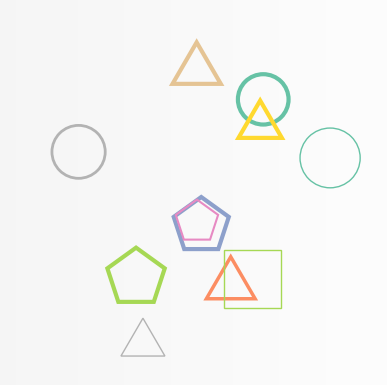[{"shape": "circle", "thickness": 1, "radius": 0.39, "center": [0.852, 0.59]}, {"shape": "circle", "thickness": 3, "radius": 0.33, "center": [0.679, 0.742]}, {"shape": "triangle", "thickness": 2.5, "radius": 0.36, "center": [0.595, 0.26]}, {"shape": "pentagon", "thickness": 3, "radius": 0.37, "center": [0.519, 0.414]}, {"shape": "pentagon", "thickness": 1.5, "radius": 0.29, "center": [0.508, 0.424]}, {"shape": "square", "thickness": 1, "radius": 0.37, "center": [0.652, 0.275]}, {"shape": "pentagon", "thickness": 3, "radius": 0.39, "center": [0.351, 0.279]}, {"shape": "triangle", "thickness": 3, "radius": 0.32, "center": [0.671, 0.674]}, {"shape": "triangle", "thickness": 3, "radius": 0.36, "center": [0.507, 0.818]}, {"shape": "circle", "thickness": 2, "radius": 0.34, "center": [0.203, 0.606]}, {"shape": "triangle", "thickness": 1, "radius": 0.33, "center": [0.369, 0.108]}]